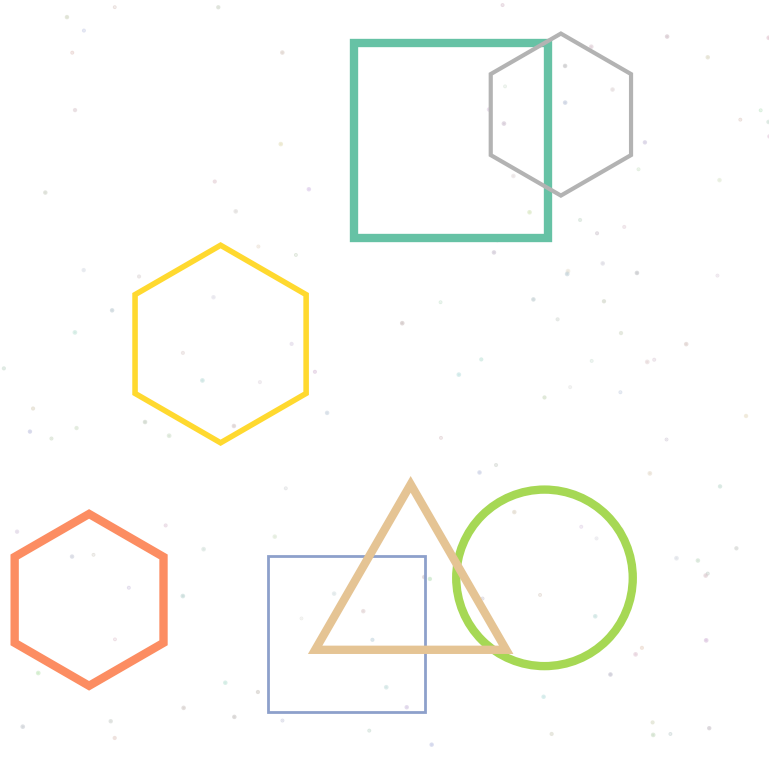[{"shape": "square", "thickness": 3, "radius": 0.63, "center": [0.586, 0.817]}, {"shape": "hexagon", "thickness": 3, "radius": 0.56, "center": [0.116, 0.221]}, {"shape": "square", "thickness": 1, "radius": 0.51, "center": [0.45, 0.177]}, {"shape": "circle", "thickness": 3, "radius": 0.57, "center": [0.707, 0.25]}, {"shape": "hexagon", "thickness": 2, "radius": 0.64, "center": [0.286, 0.553]}, {"shape": "triangle", "thickness": 3, "radius": 0.72, "center": [0.533, 0.228]}, {"shape": "hexagon", "thickness": 1.5, "radius": 0.53, "center": [0.728, 0.851]}]